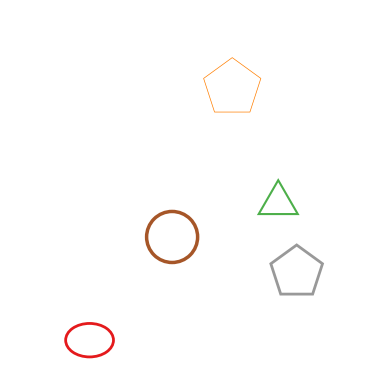[{"shape": "oval", "thickness": 2, "radius": 0.31, "center": [0.233, 0.116]}, {"shape": "triangle", "thickness": 1.5, "radius": 0.29, "center": [0.723, 0.473]}, {"shape": "pentagon", "thickness": 0.5, "radius": 0.39, "center": [0.603, 0.772]}, {"shape": "circle", "thickness": 2.5, "radius": 0.33, "center": [0.447, 0.384]}, {"shape": "pentagon", "thickness": 2, "radius": 0.35, "center": [0.771, 0.293]}]